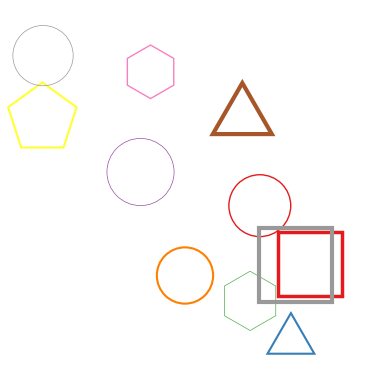[{"shape": "square", "thickness": 2.5, "radius": 0.41, "center": [0.805, 0.315]}, {"shape": "circle", "thickness": 1, "radius": 0.4, "center": [0.675, 0.466]}, {"shape": "triangle", "thickness": 1.5, "radius": 0.35, "center": [0.756, 0.116]}, {"shape": "hexagon", "thickness": 0.5, "radius": 0.38, "center": [0.65, 0.219]}, {"shape": "circle", "thickness": 0.5, "radius": 0.44, "center": [0.365, 0.553]}, {"shape": "circle", "thickness": 1.5, "radius": 0.37, "center": [0.48, 0.284]}, {"shape": "pentagon", "thickness": 1.5, "radius": 0.47, "center": [0.11, 0.692]}, {"shape": "triangle", "thickness": 3, "radius": 0.44, "center": [0.629, 0.696]}, {"shape": "hexagon", "thickness": 1, "radius": 0.35, "center": [0.391, 0.814]}, {"shape": "square", "thickness": 3, "radius": 0.48, "center": [0.768, 0.311]}, {"shape": "circle", "thickness": 0.5, "radius": 0.39, "center": [0.112, 0.856]}]